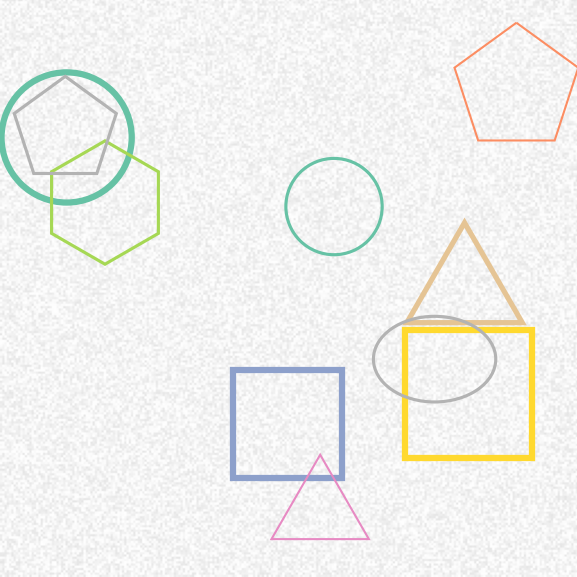[{"shape": "circle", "thickness": 3, "radius": 0.56, "center": [0.115, 0.761]}, {"shape": "circle", "thickness": 1.5, "radius": 0.42, "center": [0.578, 0.641]}, {"shape": "pentagon", "thickness": 1, "radius": 0.56, "center": [0.894, 0.847]}, {"shape": "square", "thickness": 3, "radius": 0.47, "center": [0.498, 0.265]}, {"shape": "triangle", "thickness": 1, "radius": 0.49, "center": [0.554, 0.114]}, {"shape": "hexagon", "thickness": 1.5, "radius": 0.53, "center": [0.182, 0.648]}, {"shape": "square", "thickness": 3, "radius": 0.55, "center": [0.811, 0.316]}, {"shape": "triangle", "thickness": 2.5, "radius": 0.58, "center": [0.804, 0.498]}, {"shape": "oval", "thickness": 1.5, "radius": 0.53, "center": [0.753, 0.377]}, {"shape": "pentagon", "thickness": 1.5, "radius": 0.46, "center": [0.113, 0.774]}]